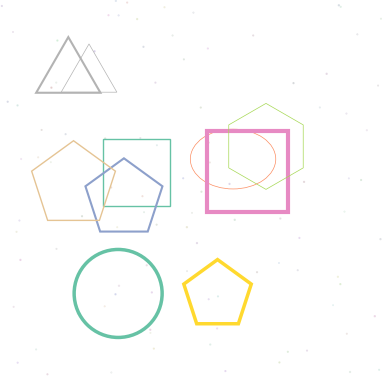[{"shape": "square", "thickness": 1, "radius": 0.44, "center": [0.355, 0.551]}, {"shape": "circle", "thickness": 2.5, "radius": 0.57, "center": [0.307, 0.238]}, {"shape": "oval", "thickness": 0.5, "radius": 0.55, "center": [0.605, 0.587]}, {"shape": "pentagon", "thickness": 1.5, "radius": 0.53, "center": [0.322, 0.484]}, {"shape": "square", "thickness": 3, "radius": 0.53, "center": [0.643, 0.554]}, {"shape": "hexagon", "thickness": 0.5, "radius": 0.56, "center": [0.691, 0.62]}, {"shape": "pentagon", "thickness": 2.5, "radius": 0.46, "center": [0.565, 0.234]}, {"shape": "pentagon", "thickness": 1, "radius": 0.57, "center": [0.191, 0.52]}, {"shape": "triangle", "thickness": 0.5, "radius": 0.42, "center": [0.231, 0.802]}, {"shape": "triangle", "thickness": 1.5, "radius": 0.48, "center": [0.177, 0.807]}]